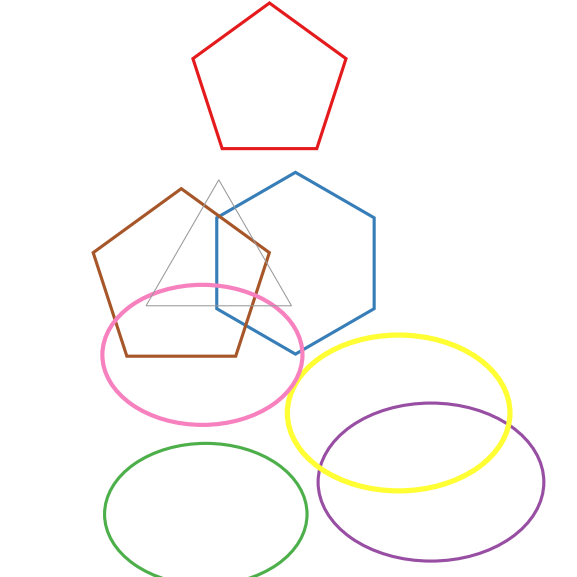[{"shape": "pentagon", "thickness": 1.5, "radius": 0.7, "center": [0.467, 0.855]}, {"shape": "hexagon", "thickness": 1.5, "radius": 0.79, "center": [0.512, 0.543]}, {"shape": "oval", "thickness": 1.5, "radius": 0.88, "center": [0.356, 0.109]}, {"shape": "oval", "thickness": 1.5, "radius": 0.98, "center": [0.746, 0.164]}, {"shape": "oval", "thickness": 2.5, "radius": 0.96, "center": [0.69, 0.284]}, {"shape": "pentagon", "thickness": 1.5, "radius": 0.8, "center": [0.314, 0.512]}, {"shape": "oval", "thickness": 2, "radius": 0.87, "center": [0.351, 0.385]}, {"shape": "triangle", "thickness": 0.5, "radius": 0.73, "center": [0.379, 0.542]}]